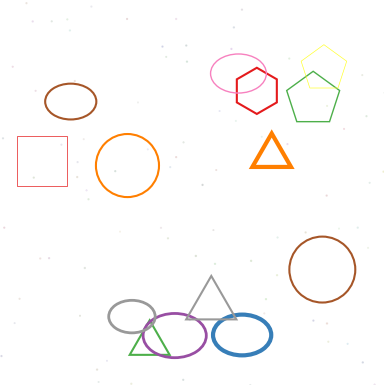[{"shape": "hexagon", "thickness": 1.5, "radius": 0.3, "center": [0.667, 0.764]}, {"shape": "square", "thickness": 0.5, "radius": 0.33, "center": [0.11, 0.581]}, {"shape": "oval", "thickness": 3, "radius": 0.38, "center": [0.629, 0.13]}, {"shape": "triangle", "thickness": 1.5, "radius": 0.3, "center": [0.389, 0.108]}, {"shape": "pentagon", "thickness": 1, "radius": 0.36, "center": [0.813, 0.742]}, {"shape": "oval", "thickness": 2, "radius": 0.41, "center": [0.454, 0.128]}, {"shape": "circle", "thickness": 1.5, "radius": 0.41, "center": [0.331, 0.57]}, {"shape": "triangle", "thickness": 3, "radius": 0.29, "center": [0.706, 0.595]}, {"shape": "pentagon", "thickness": 0.5, "radius": 0.31, "center": [0.841, 0.822]}, {"shape": "circle", "thickness": 1.5, "radius": 0.43, "center": [0.837, 0.3]}, {"shape": "oval", "thickness": 1.5, "radius": 0.33, "center": [0.184, 0.736]}, {"shape": "oval", "thickness": 1, "radius": 0.36, "center": [0.619, 0.809]}, {"shape": "triangle", "thickness": 1.5, "radius": 0.38, "center": [0.549, 0.208]}, {"shape": "oval", "thickness": 2, "radius": 0.3, "center": [0.343, 0.178]}]